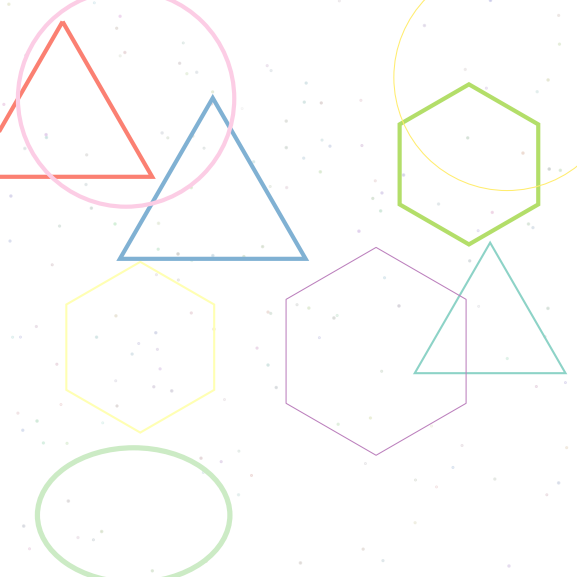[{"shape": "triangle", "thickness": 1, "radius": 0.75, "center": [0.849, 0.428]}, {"shape": "hexagon", "thickness": 1, "radius": 0.74, "center": [0.243, 0.398]}, {"shape": "triangle", "thickness": 2, "radius": 0.9, "center": [0.108, 0.783]}, {"shape": "triangle", "thickness": 2, "radius": 0.93, "center": [0.368, 0.644]}, {"shape": "hexagon", "thickness": 2, "radius": 0.69, "center": [0.812, 0.714]}, {"shape": "circle", "thickness": 2, "radius": 0.94, "center": [0.218, 0.829]}, {"shape": "hexagon", "thickness": 0.5, "radius": 0.9, "center": [0.651, 0.391]}, {"shape": "oval", "thickness": 2.5, "radius": 0.83, "center": [0.231, 0.107]}, {"shape": "circle", "thickness": 0.5, "radius": 0.98, "center": [0.878, 0.865]}]